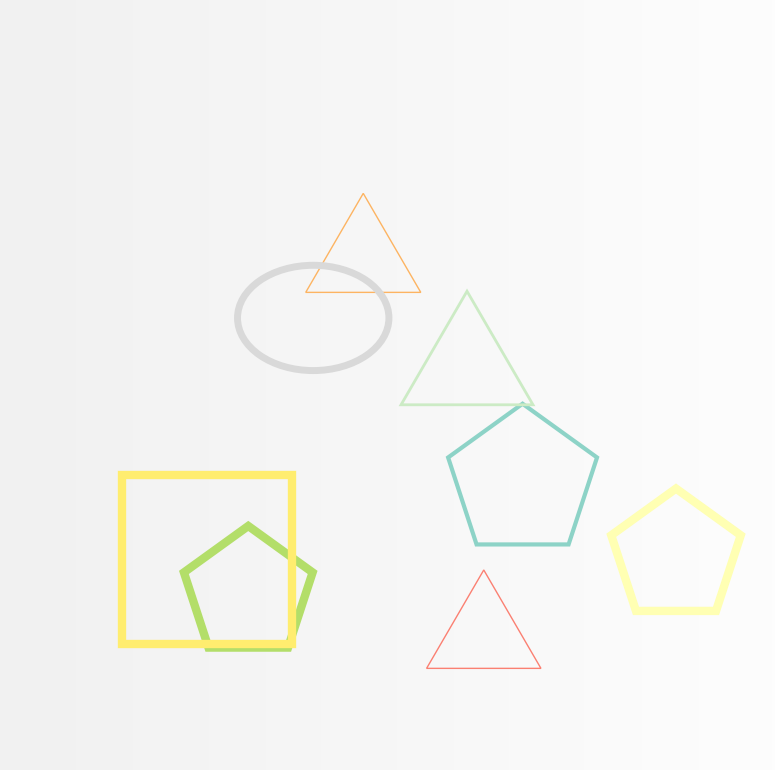[{"shape": "pentagon", "thickness": 1.5, "radius": 0.51, "center": [0.674, 0.375]}, {"shape": "pentagon", "thickness": 3, "radius": 0.44, "center": [0.872, 0.278]}, {"shape": "triangle", "thickness": 0.5, "radius": 0.43, "center": [0.624, 0.175]}, {"shape": "triangle", "thickness": 0.5, "radius": 0.43, "center": [0.469, 0.663]}, {"shape": "pentagon", "thickness": 3, "radius": 0.44, "center": [0.32, 0.23]}, {"shape": "oval", "thickness": 2.5, "radius": 0.49, "center": [0.404, 0.587]}, {"shape": "triangle", "thickness": 1, "radius": 0.49, "center": [0.603, 0.523]}, {"shape": "square", "thickness": 3, "radius": 0.55, "center": [0.267, 0.273]}]